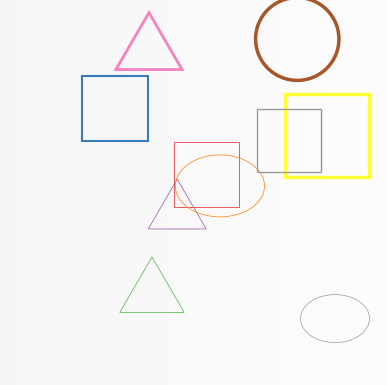[{"shape": "square", "thickness": 0.5, "radius": 0.42, "center": [0.533, 0.546]}, {"shape": "square", "thickness": 1.5, "radius": 0.43, "center": [0.297, 0.719]}, {"shape": "triangle", "thickness": 0.5, "radius": 0.48, "center": [0.392, 0.237]}, {"shape": "triangle", "thickness": 0.5, "radius": 0.43, "center": [0.457, 0.448]}, {"shape": "oval", "thickness": 0.5, "radius": 0.58, "center": [0.568, 0.517]}, {"shape": "square", "thickness": 2.5, "radius": 0.54, "center": [0.843, 0.648]}, {"shape": "circle", "thickness": 2.5, "radius": 0.54, "center": [0.767, 0.899]}, {"shape": "triangle", "thickness": 2, "radius": 0.49, "center": [0.384, 0.869]}, {"shape": "oval", "thickness": 0.5, "radius": 0.45, "center": [0.865, 0.172]}, {"shape": "square", "thickness": 1, "radius": 0.41, "center": [0.746, 0.636]}]